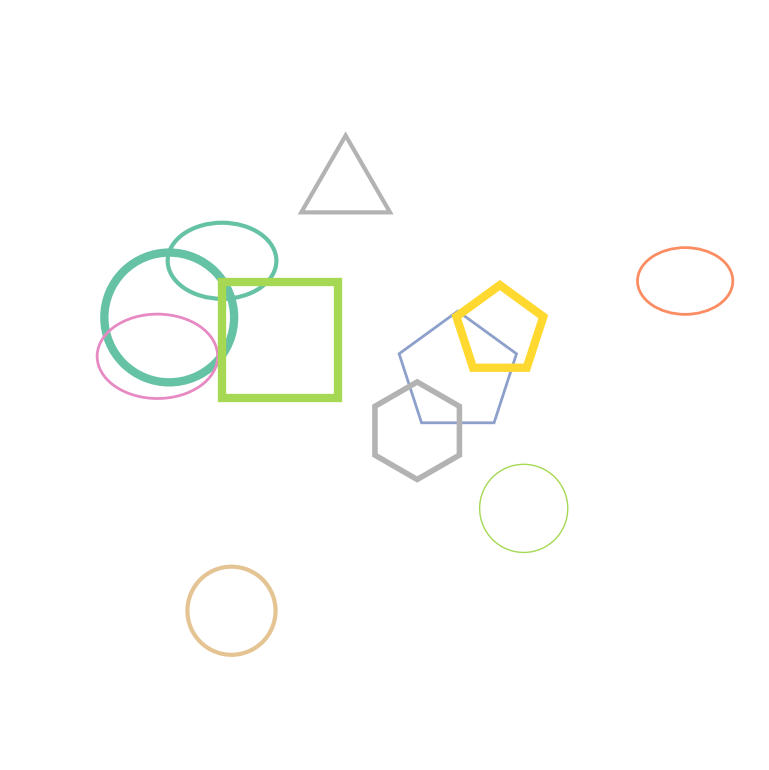[{"shape": "oval", "thickness": 1.5, "radius": 0.35, "center": [0.288, 0.661]}, {"shape": "circle", "thickness": 3, "radius": 0.42, "center": [0.22, 0.588]}, {"shape": "oval", "thickness": 1, "radius": 0.31, "center": [0.89, 0.635]}, {"shape": "pentagon", "thickness": 1, "radius": 0.4, "center": [0.595, 0.516]}, {"shape": "oval", "thickness": 1, "radius": 0.39, "center": [0.204, 0.537]}, {"shape": "square", "thickness": 3, "radius": 0.38, "center": [0.363, 0.559]}, {"shape": "circle", "thickness": 0.5, "radius": 0.29, "center": [0.68, 0.34]}, {"shape": "pentagon", "thickness": 3, "radius": 0.3, "center": [0.649, 0.57]}, {"shape": "circle", "thickness": 1.5, "radius": 0.29, "center": [0.301, 0.207]}, {"shape": "triangle", "thickness": 1.5, "radius": 0.33, "center": [0.449, 0.757]}, {"shape": "hexagon", "thickness": 2, "radius": 0.32, "center": [0.542, 0.441]}]